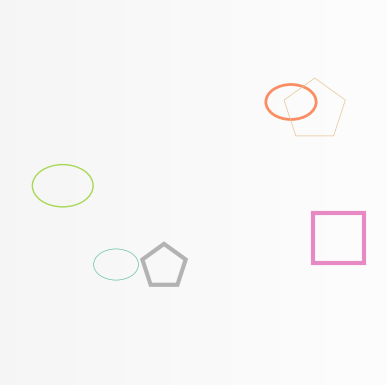[{"shape": "oval", "thickness": 0.5, "radius": 0.29, "center": [0.299, 0.313]}, {"shape": "oval", "thickness": 2, "radius": 0.32, "center": [0.751, 0.735]}, {"shape": "square", "thickness": 3, "radius": 0.33, "center": [0.873, 0.382]}, {"shape": "oval", "thickness": 1, "radius": 0.39, "center": [0.162, 0.518]}, {"shape": "pentagon", "thickness": 0.5, "radius": 0.42, "center": [0.812, 0.714]}, {"shape": "pentagon", "thickness": 3, "radius": 0.29, "center": [0.423, 0.308]}]